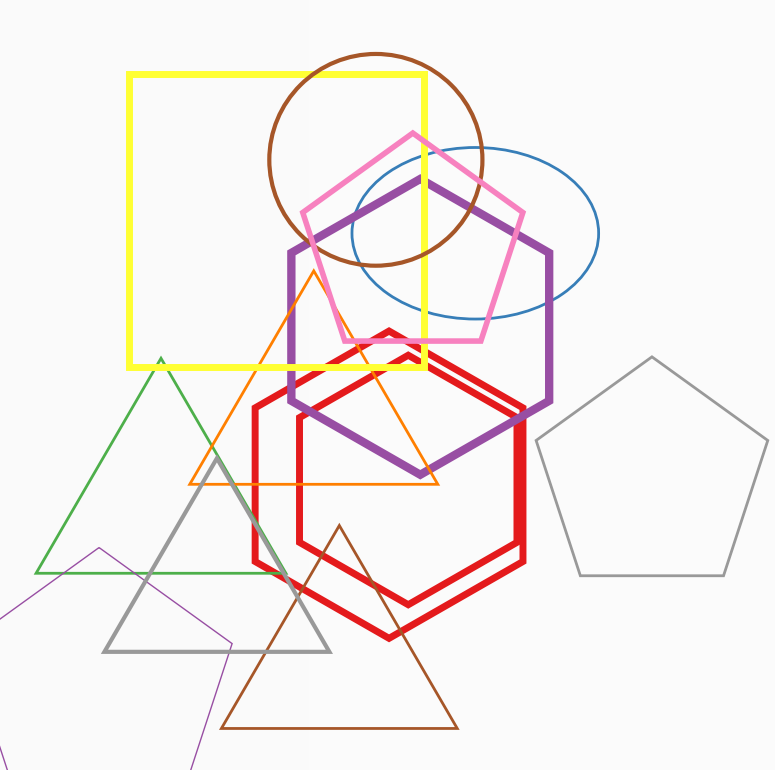[{"shape": "hexagon", "thickness": 2.5, "radius": 0.81, "center": [0.527, 0.377]}, {"shape": "hexagon", "thickness": 2.5, "radius": 1.0, "center": [0.502, 0.371]}, {"shape": "oval", "thickness": 1, "radius": 0.8, "center": [0.613, 0.697]}, {"shape": "triangle", "thickness": 1, "radius": 0.93, "center": [0.208, 0.349]}, {"shape": "hexagon", "thickness": 3, "radius": 0.96, "center": [0.542, 0.576]}, {"shape": "pentagon", "thickness": 0.5, "radius": 0.9, "center": [0.128, 0.108]}, {"shape": "triangle", "thickness": 1, "radius": 0.92, "center": [0.405, 0.463]}, {"shape": "square", "thickness": 2.5, "radius": 0.95, "center": [0.357, 0.714]}, {"shape": "triangle", "thickness": 1, "radius": 0.88, "center": [0.438, 0.142]}, {"shape": "circle", "thickness": 1.5, "radius": 0.69, "center": [0.485, 0.792]}, {"shape": "pentagon", "thickness": 2, "radius": 0.75, "center": [0.533, 0.678]}, {"shape": "pentagon", "thickness": 1, "radius": 0.79, "center": [0.841, 0.379]}, {"shape": "triangle", "thickness": 1.5, "radius": 0.84, "center": [0.28, 0.237]}]